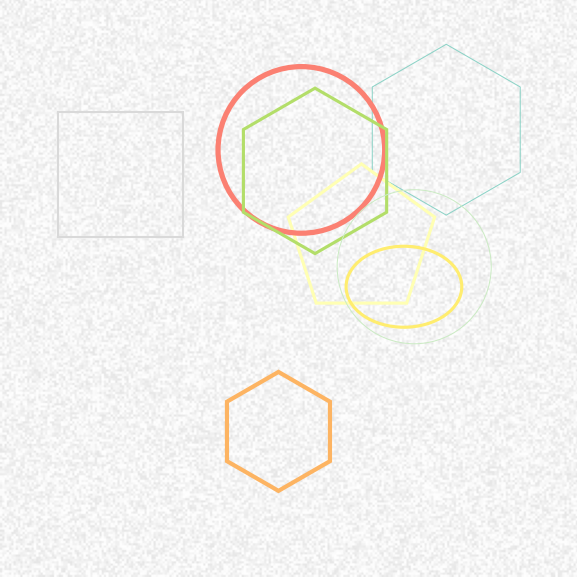[{"shape": "hexagon", "thickness": 0.5, "radius": 0.74, "center": [0.773, 0.775]}, {"shape": "pentagon", "thickness": 1.5, "radius": 0.67, "center": [0.626, 0.582]}, {"shape": "circle", "thickness": 2.5, "radius": 0.72, "center": [0.522, 0.74]}, {"shape": "hexagon", "thickness": 2, "radius": 0.51, "center": [0.482, 0.252]}, {"shape": "hexagon", "thickness": 1.5, "radius": 0.72, "center": [0.546, 0.703]}, {"shape": "square", "thickness": 1, "radius": 0.54, "center": [0.208, 0.697]}, {"shape": "circle", "thickness": 0.5, "radius": 0.67, "center": [0.717, 0.537]}, {"shape": "oval", "thickness": 1.5, "radius": 0.5, "center": [0.699, 0.503]}]